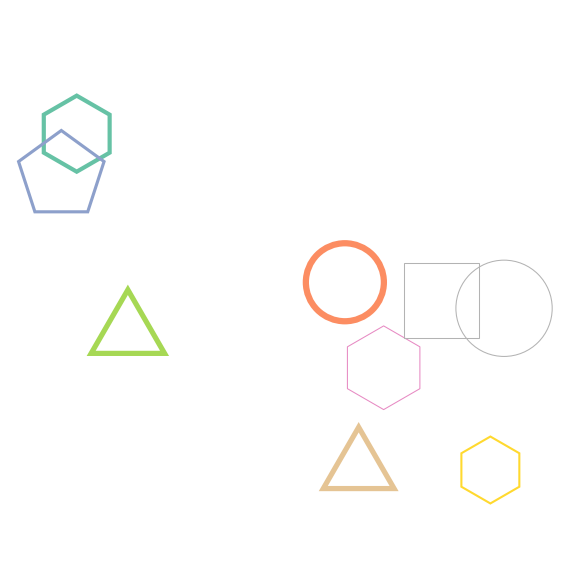[{"shape": "hexagon", "thickness": 2, "radius": 0.33, "center": [0.133, 0.768]}, {"shape": "circle", "thickness": 3, "radius": 0.34, "center": [0.597, 0.51]}, {"shape": "pentagon", "thickness": 1.5, "radius": 0.39, "center": [0.106, 0.695]}, {"shape": "hexagon", "thickness": 0.5, "radius": 0.36, "center": [0.664, 0.362]}, {"shape": "triangle", "thickness": 2.5, "radius": 0.37, "center": [0.221, 0.424]}, {"shape": "hexagon", "thickness": 1, "radius": 0.29, "center": [0.849, 0.185]}, {"shape": "triangle", "thickness": 2.5, "radius": 0.35, "center": [0.621, 0.189]}, {"shape": "square", "thickness": 0.5, "radius": 0.32, "center": [0.765, 0.479]}, {"shape": "circle", "thickness": 0.5, "radius": 0.42, "center": [0.873, 0.465]}]